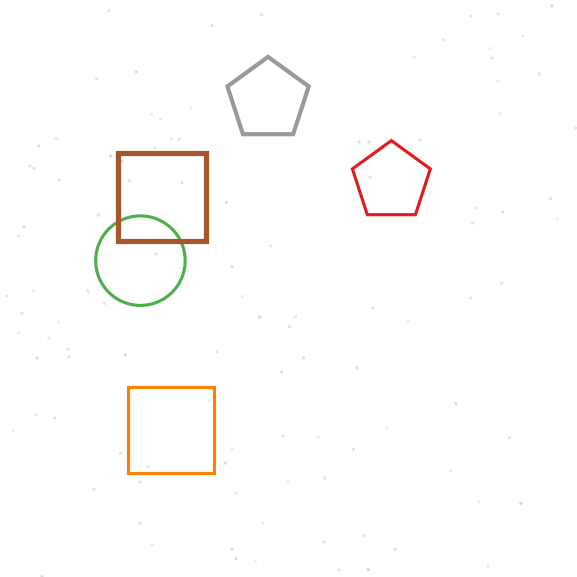[{"shape": "pentagon", "thickness": 1.5, "radius": 0.35, "center": [0.678, 0.685]}, {"shape": "circle", "thickness": 1.5, "radius": 0.39, "center": [0.243, 0.548]}, {"shape": "square", "thickness": 1.5, "radius": 0.37, "center": [0.295, 0.254]}, {"shape": "square", "thickness": 2.5, "radius": 0.38, "center": [0.28, 0.658]}, {"shape": "pentagon", "thickness": 2, "radius": 0.37, "center": [0.464, 0.827]}]